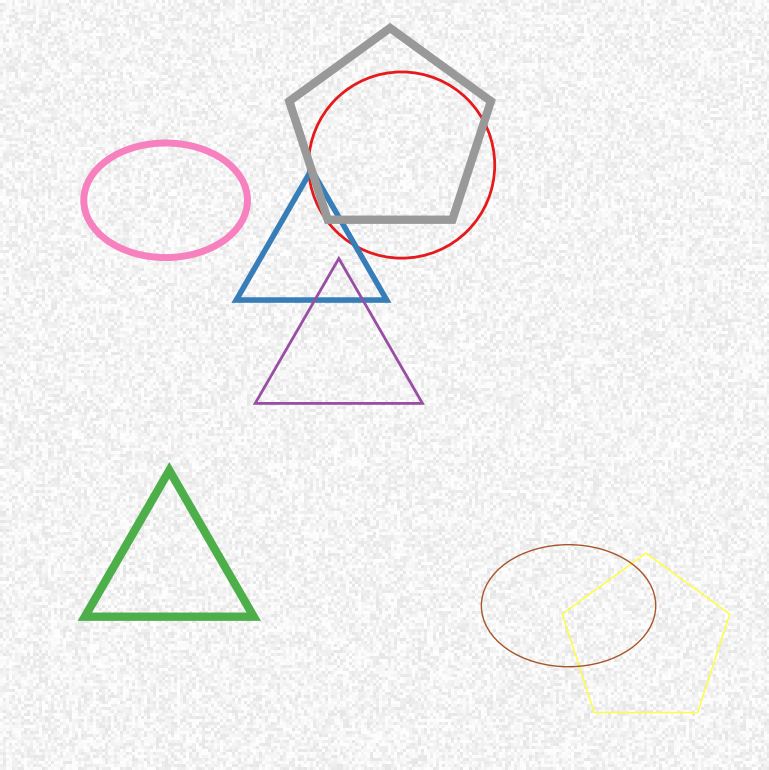[{"shape": "circle", "thickness": 1, "radius": 0.6, "center": [0.522, 0.786]}, {"shape": "triangle", "thickness": 2, "radius": 0.56, "center": [0.405, 0.667]}, {"shape": "triangle", "thickness": 3, "radius": 0.63, "center": [0.22, 0.262]}, {"shape": "triangle", "thickness": 1, "radius": 0.63, "center": [0.44, 0.539]}, {"shape": "pentagon", "thickness": 0.5, "radius": 0.57, "center": [0.839, 0.167]}, {"shape": "oval", "thickness": 0.5, "radius": 0.57, "center": [0.738, 0.213]}, {"shape": "oval", "thickness": 2.5, "radius": 0.53, "center": [0.215, 0.74]}, {"shape": "pentagon", "thickness": 3, "radius": 0.69, "center": [0.507, 0.826]}]